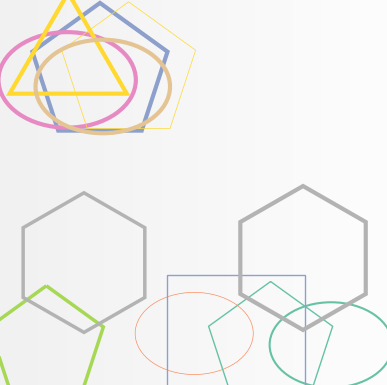[{"shape": "pentagon", "thickness": 1, "radius": 0.84, "center": [0.698, 0.1]}, {"shape": "oval", "thickness": 1.5, "radius": 0.79, "center": [0.854, 0.104]}, {"shape": "oval", "thickness": 0.5, "radius": 0.76, "center": [0.501, 0.134]}, {"shape": "pentagon", "thickness": 3, "radius": 0.92, "center": [0.258, 0.809]}, {"shape": "square", "thickness": 1, "radius": 0.89, "center": [0.608, 0.107]}, {"shape": "oval", "thickness": 3, "radius": 0.89, "center": [0.173, 0.792]}, {"shape": "pentagon", "thickness": 2.5, "radius": 0.77, "center": [0.12, 0.103]}, {"shape": "pentagon", "thickness": 0.5, "radius": 0.91, "center": [0.332, 0.813]}, {"shape": "triangle", "thickness": 3, "radius": 0.87, "center": [0.176, 0.844]}, {"shape": "oval", "thickness": 3, "radius": 0.87, "center": [0.265, 0.775]}, {"shape": "hexagon", "thickness": 3, "radius": 0.93, "center": [0.782, 0.33]}, {"shape": "hexagon", "thickness": 2.5, "radius": 0.91, "center": [0.217, 0.318]}]